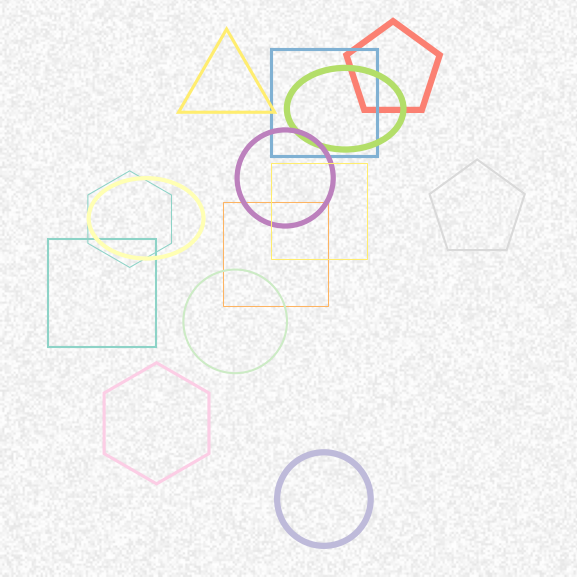[{"shape": "hexagon", "thickness": 0.5, "radius": 0.42, "center": [0.225, 0.62]}, {"shape": "square", "thickness": 1, "radius": 0.47, "center": [0.177, 0.492]}, {"shape": "oval", "thickness": 2, "radius": 0.5, "center": [0.253, 0.621]}, {"shape": "circle", "thickness": 3, "radius": 0.41, "center": [0.561, 0.135]}, {"shape": "pentagon", "thickness": 3, "radius": 0.42, "center": [0.681, 0.878]}, {"shape": "square", "thickness": 1.5, "radius": 0.46, "center": [0.561, 0.822]}, {"shape": "square", "thickness": 0.5, "radius": 0.45, "center": [0.477, 0.559]}, {"shape": "oval", "thickness": 3, "radius": 0.5, "center": [0.598, 0.811]}, {"shape": "hexagon", "thickness": 1.5, "radius": 0.52, "center": [0.271, 0.266]}, {"shape": "pentagon", "thickness": 1, "radius": 0.43, "center": [0.826, 0.636]}, {"shape": "circle", "thickness": 2.5, "radius": 0.42, "center": [0.494, 0.691]}, {"shape": "circle", "thickness": 1, "radius": 0.45, "center": [0.407, 0.443]}, {"shape": "triangle", "thickness": 1.5, "radius": 0.48, "center": [0.392, 0.853]}, {"shape": "square", "thickness": 0.5, "radius": 0.42, "center": [0.552, 0.633]}]